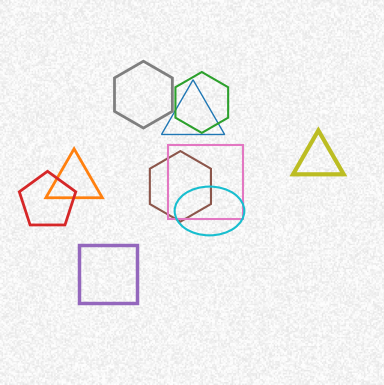[{"shape": "triangle", "thickness": 1, "radius": 0.47, "center": [0.501, 0.698]}, {"shape": "triangle", "thickness": 2, "radius": 0.42, "center": [0.192, 0.529]}, {"shape": "hexagon", "thickness": 1.5, "radius": 0.4, "center": [0.524, 0.734]}, {"shape": "pentagon", "thickness": 2, "radius": 0.39, "center": [0.123, 0.478]}, {"shape": "square", "thickness": 2.5, "radius": 0.38, "center": [0.28, 0.289]}, {"shape": "hexagon", "thickness": 1.5, "radius": 0.46, "center": [0.469, 0.516]}, {"shape": "square", "thickness": 1.5, "radius": 0.48, "center": [0.534, 0.528]}, {"shape": "hexagon", "thickness": 2, "radius": 0.43, "center": [0.373, 0.754]}, {"shape": "triangle", "thickness": 3, "radius": 0.38, "center": [0.827, 0.585]}, {"shape": "oval", "thickness": 1.5, "radius": 0.45, "center": [0.544, 0.452]}]